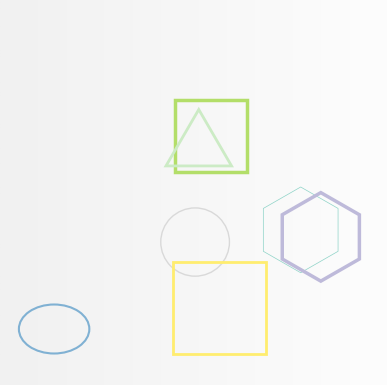[{"shape": "hexagon", "thickness": 0.5, "radius": 0.56, "center": [0.776, 0.403]}, {"shape": "hexagon", "thickness": 2.5, "radius": 0.57, "center": [0.828, 0.385]}, {"shape": "oval", "thickness": 1.5, "radius": 0.45, "center": [0.14, 0.145]}, {"shape": "square", "thickness": 2.5, "radius": 0.46, "center": [0.544, 0.647]}, {"shape": "circle", "thickness": 1, "radius": 0.44, "center": [0.503, 0.371]}, {"shape": "triangle", "thickness": 2, "radius": 0.49, "center": [0.513, 0.618]}, {"shape": "square", "thickness": 2, "radius": 0.6, "center": [0.566, 0.2]}]